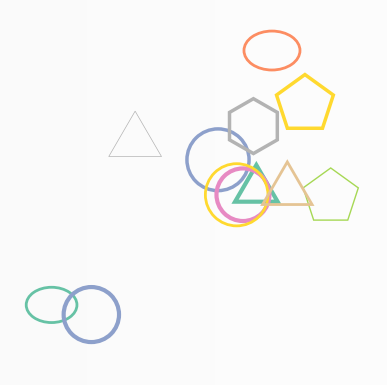[{"shape": "oval", "thickness": 2, "radius": 0.33, "center": [0.133, 0.208]}, {"shape": "triangle", "thickness": 3, "radius": 0.32, "center": [0.662, 0.508]}, {"shape": "oval", "thickness": 2, "radius": 0.36, "center": [0.702, 0.869]}, {"shape": "circle", "thickness": 3, "radius": 0.36, "center": [0.236, 0.183]}, {"shape": "circle", "thickness": 2.5, "radius": 0.4, "center": [0.563, 0.585]}, {"shape": "circle", "thickness": 3, "radius": 0.34, "center": [0.627, 0.494]}, {"shape": "pentagon", "thickness": 1, "radius": 0.37, "center": [0.853, 0.489]}, {"shape": "pentagon", "thickness": 2.5, "radius": 0.39, "center": [0.787, 0.729]}, {"shape": "circle", "thickness": 2, "radius": 0.4, "center": [0.611, 0.494]}, {"shape": "triangle", "thickness": 2, "radius": 0.37, "center": [0.741, 0.506]}, {"shape": "triangle", "thickness": 0.5, "radius": 0.39, "center": [0.349, 0.633]}, {"shape": "hexagon", "thickness": 2.5, "radius": 0.36, "center": [0.654, 0.672]}]